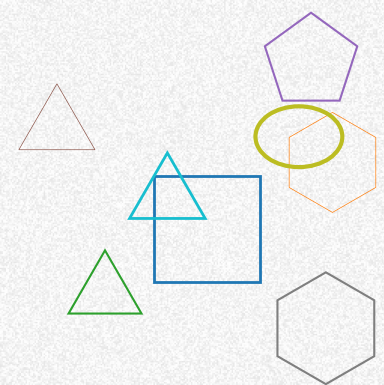[{"shape": "square", "thickness": 2, "radius": 0.69, "center": [0.539, 0.405]}, {"shape": "hexagon", "thickness": 0.5, "radius": 0.65, "center": [0.864, 0.578]}, {"shape": "triangle", "thickness": 1.5, "radius": 0.55, "center": [0.273, 0.24]}, {"shape": "pentagon", "thickness": 1.5, "radius": 0.63, "center": [0.808, 0.841]}, {"shape": "triangle", "thickness": 0.5, "radius": 0.57, "center": [0.148, 0.668]}, {"shape": "hexagon", "thickness": 1.5, "radius": 0.73, "center": [0.846, 0.147]}, {"shape": "oval", "thickness": 3, "radius": 0.56, "center": [0.776, 0.645]}, {"shape": "triangle", "thickness": 2, "radius": 0.57, "center": [0.435, 0.489]}]